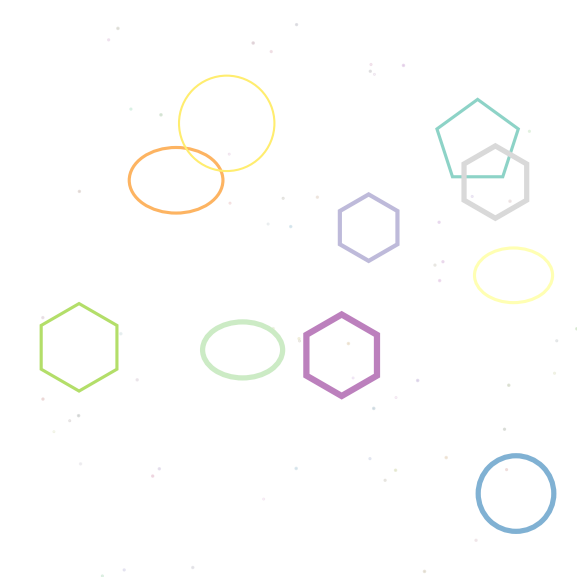[{"shape": "pentagon", "thickness": 1.5, "radius": 0.37, "center": [0.827, 0.753]}, {"shape": "oval", "thickness": 1.5, "radius": 0.34, "center": [0.889, 0.522]}, {"shape": "hexagon", "thickness": 2, "radius": 0.29, "center": [0.638, 0.605]}, {"shape": "circle", "thickness": 2.5, "radius": 0.33, "center": [0.894, 0.145]}, {"shape": "oval", "thickness": 1.5, "radius": 0.41, "center": [0.305, 0.687]}, {"shape": "hexagon", "thickness": 1.5, "radius": 0.38, "center": [0.137, 0.398]}, {"shape": "hexagon", "thickness": 2.5, "radius": 0.31, "center": [0.858, 0.684]}, {"shape": "hexagon", "thickness": 3, "radius": 0.35, "center": [0.592, 0.384]}, {"shape": "oval", "thickness": 2.5, "radius": 0.35, "center": [0.42, 0.393]}, {"shape": "circle", "thickness": 1, "radius": 0.41, "center": [0.393, 0.786]}]